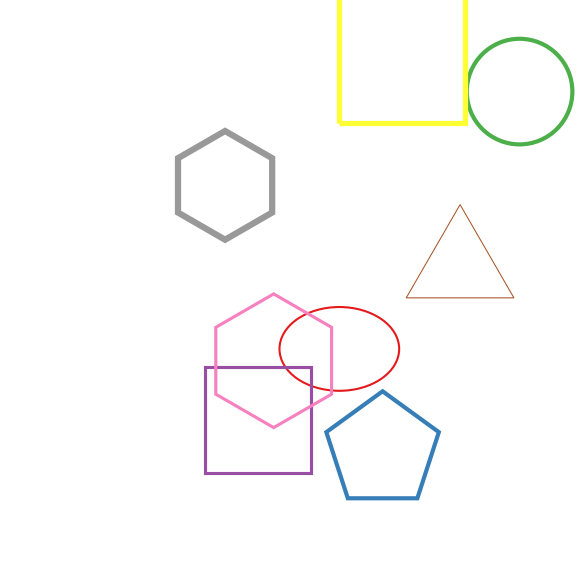[{"shape": "oval", "thickness": 1, "radius": 0.52, "center": [0.588, 0.395]}, {"shape": "pentagon", "thickness": 2, "radius": 0.51, "center": [0.662, 0.219]}, {"shape": "circle", "thickness": 2, "radius": 0.46, "center": [0.9, 0.841]}, {"shape": "square", "thickness": 1.5, "radius": 0.46, "center": [0.446, 0.272]}, {"shape": "square", "thickness": 2.5, "radius": 0.55, "center": [0.695, 0.896]}, {"shape": "triangle", "thickness": 0.5, "radius": 0.54, "center": [0.797, 0.537]}, {"shape": "hexagon", "thickness": 1.5, "radius": 0.58, "center": [0.474, 0.374]}, {"shape": "hexagon", "thickness": 3, "radius": 0.47, "center": [0.39, 0.678]}]